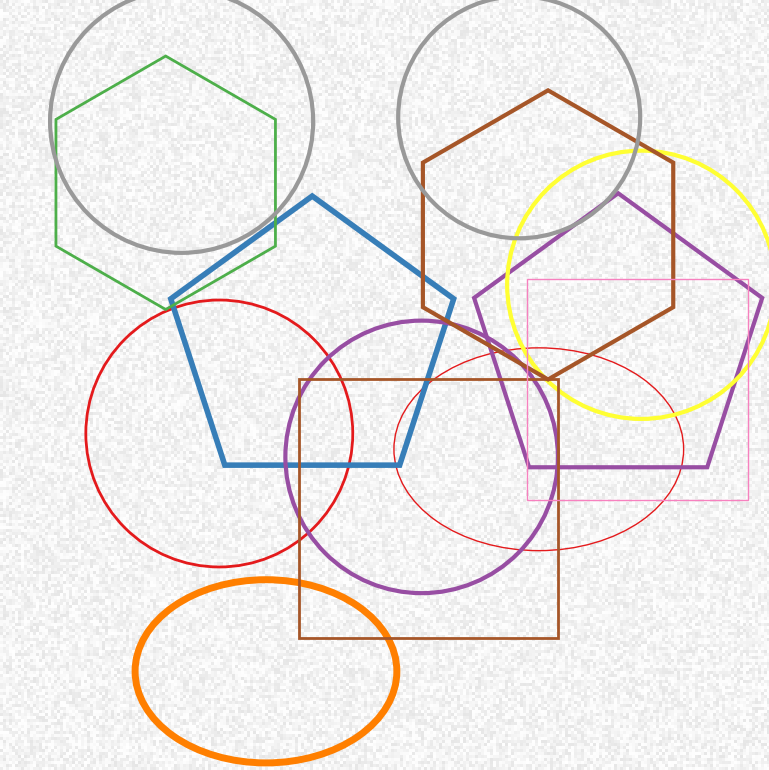[{"shape": "circle", "thickness": 1, "radius": 0.87, "center": [0.285, 0.437]}, {"shape": "oval", "thickness": 0.5, "radius": 0.94, "center": [0.7, 0.417]}, {"shape": "pentagon", "thickness": 2, "radius": 0.97, "center": [0.405, 0.552]}, {"shape": "hexagon", "thickness": 1, "radius": 0.82, "center": [0.215, 0.763]}, {"shape": "pentagon", "thickness": 1.5, "radius": 0.98, "center": [0.803, 0.552]}, {"shape": "circle", "thickness": 1.5, "radius": 0.88, "center": [0.548, 0.407]}, {"shape": "oval", "thickness": 2.5, "radius": 0.85, "center": [0.345, 0.128]}, {"shape": "circle", "thickness": 1.5, "radius": 0.87, "center": [0.833, 0.63]}, {"shape": "square", "thickness": 1, "radius": 0.84, "center": [0.557, 0.34]}, {"shape": "hexagon", "thickness": 1.5, "radius": 0.94, "center": [0.712, 0.695]}, {"shape": "square", "thickness": 0.5, "radius": 0.72, "center": [0.828, 0.494]}, {"shape": "circle", "thickness": 1.5, "radius": 0.79, "center": [0.674, 0.848]}, {"shape": "circle", "thickness": 1.5, "radius": 0.85, "center": [0.236, 0.842]}]